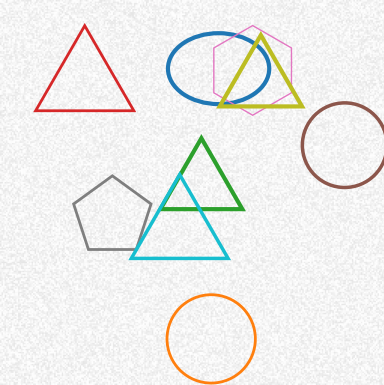[{"shape": "oval", "thickness": 3, "radius": 0.66, "center": [0.568, 0.822]}, {"shape": "circle", "thickness": 2, "radius": 0.57, "center": [0.549, 0.12]}, {"shape": "triangle", "thickness": 3, "radius": 0.61, "center": [0.523, 0.518]}, {"shape": "triangle", "thickness": 2, "radius": 0.74, "center": [0.22, 0.786]}, {"shape": "circle", "thickness": 2.5, "radius": 0.55, "center": [0.895, 0.623]}, {"shape": "hexagon", "thickness": 1, "radius": 0.58, "center": [0.656, 0.817]}, {"shape": "pentagon", "thickness": 2, "radius": 0.53, "center": [0.292, 0.437]}, {"shape": "triangle", "thickness": 3, "radius": 0.62, "center": [0.678, 0.785]}, {"shape": "triangle", "thickness": 2.5, "radius": 0.73, "center": [0.467, 0.401]}]